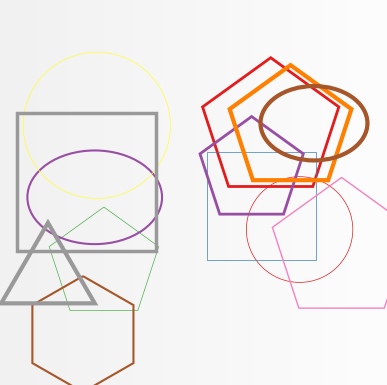[{"shape": "circle", "thickness": 0.5, "radius": 0.69, "center": [0.773, 0.404]}, {"shape": "pentagon", "thickness": 2, "radius": 0.92, "center": [0.699, 0.665]}, {"shape": "square", "thickness": 0.5, "radius": 0.7, "center": [0.675, 0.465]}, {"shape": "pentagon", "thickness": 0.5, "radius": 0.74, "center": [0.268, 0.314]}, {"shape": "pentagon", "thickness": 2, "radius": 0.7, "center": [0.649, 0.557]}, {"shape": "oval", "thickness": 1.5, "radius": 0.87, "center": [0.244, 0.488]}, {"shape": "pentagon", "thickness": 3, "radius": 0.83, "center": [0.75, 0.666]}, {"shape": "circle", "thickness": 0.5, "radius": 0.95, "center": [0.25, 0.674]}, {"shape": "oval", "thickness": 3, "radius": 0.69, "center": [0.81, 0.68]}, {"shape": "hexagon", "thickness": 1.5, "radius": 0.75, "center": [0.214, 0.132]}, {"shape": "pentagon", "thickness": 1, "radius": 0.94, "center": [0.881, 0.351]}, {"shape": "square", "thickness": 2.5, "radius": 0.9, "center": [0.224, 0.527]}, {"shape": "triangle", "thickness": 3, "radius": 0.7, "center": [0.124, 0.282]}]